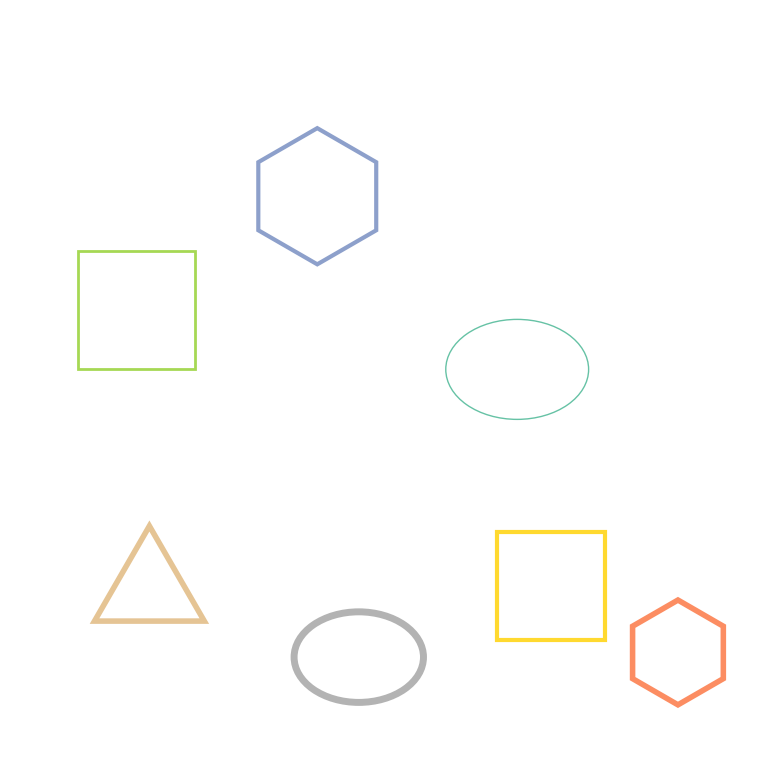[{"shape": "oval", "thickness": 0.5, "radius": 0.46, "center": [0.672, 0.52]}, {"shape": "hexagon", "thickness": 2, "radius": 0.34, "center": [0.88, 0.153]}, {"shape": "hexagon", "thickness": 1.5, "radius": 0.44, "center": [0.412, 0.745]}, {"shape": "square", "thickness": 1, "radius": 0.38, "center": [0.177, 0.597]}, {"shape": "square", "thickness": 1.5, "radius": 0.35, "center": [0.715, 0.239]}, {"shape": "triangle", "thickness": 2, "radius": 0.41, "center": [0.194, 0.235]}, {"shape": "oval", "thickness": 2.5, "radius": 0.42, "center": [0.466, 0.147]}]